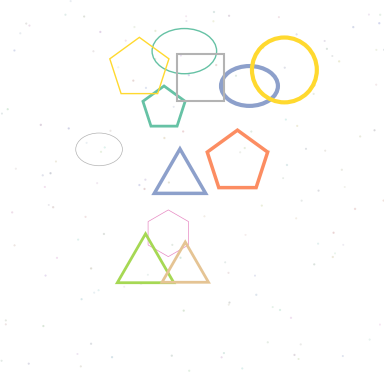[{"shape": "oval", "thickness": 1, "radius": 0.42, "center": [0.479, 0.867]}, {"shape": "pentagon", "thickness": 2, "radius": 0.29, "center": [0.426, 0.719]}, {"shape": "pentagon", "thickness": 2.5, "radius": 0.41, "center": [0.617, 0.579]}, {"shape": "oval", "thickness": 3, "radius": 0.37, "center": [0.648, 0.777]}, {"shape": "triangle", "thickness": 2.5, "radius": 0.38, "center": [0.467, 0.536]}, {"shape": "hexagon", "thickness": 0.5, "radius": 0.3, "center": [0.437, 0.394]}, {"shape": "triangle", "thickness": 2, "radius": 0.42, "center": [0.378, 0.308]}, {"shape": "circle", "thickness": 3, "radius": 0.42, "center": [0.739, 0.818]}, {"shape": "pentagon", "thickness": 1, "radius": 0.4, "center": [0.362, 0.822]}, {"shape": "triangle", "thickness": 2, "radius": 0.35, "center": [0.481, 0.302]}, {"shape": "square", "thickness": 1.5, "radius": 0.31, "center": [0.521, 0.799]}, {"shape": "oval", "thickness": 0.5, "radius": 0.3, "center": [0.257, 0.612]}]